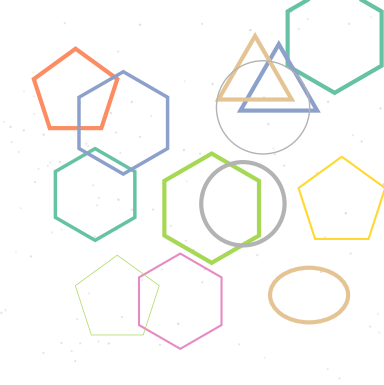[{"shape": "hexagon", "thickness": 3, "radius": 0.7, "center": [0.869, 0.9]}, {"shape": "hexagon", "thickness": 2.5, "radius": 0.6, "center": [0.247, 0.495]}, {"shape": "pentagon", "thickness": 3, "radius": 0.57, "center": [0.196, 0.759]}, {"shape": "triangle", "thickness": 3, "radius": 0.58, "center": [0.724, 0.77]}, {"shape": "hexagon", "thickness": 2.5, "radius": 0.66, "center": [0.32, 0.681]}, {"shape": "hexagon", "thickness": 1.5, "radius": 0.62, "center": [0.468, 0.218]}, {"shape": "hexagon", "thickness": 3, "radius": 0.71, "center": [0.55, 0.459]}, {"shape": "pentagon", "thickness": 0.5, "radius": 0.57, "center": [0.305, 0.223]}, {"shape": "pentagon", "thickness": 1.5, "radius": 0.59, "center": [0.888, 0.475]}, {"shape": "triangle", "thickness": 3, "radius": 0.55, "center": [0.662, 0.796]}, {"shape": "oval", "thickness": 3, "radius": 0.51, "center": [0.803, 0.234]}, {"shape": "circle", "thickness": 3, "radius": 0.54, "center": [0.631, 0.471]}, {"shape": "circle", "thickness": 1, "radius": 0.61, "center": [0.683, 0.721]}]